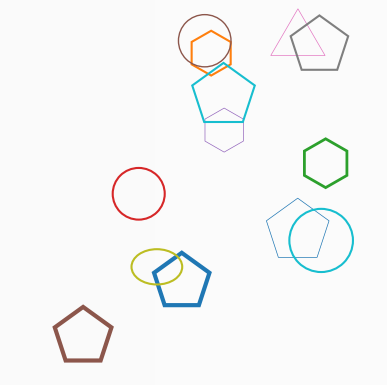[{"shape": "pentagon", "thickness": 0.5, "radius": 0.42, "center": [0.768, 0.4]}, {"shape": "pentagon", "thickness": 3, "radius": 0.38, "center": [0.469, 0.268]}, {"shape": "hexagon", "thickness": 1.5, "radius": 0.29, "center": [0.545, 0.862]}, {"shape": "hexagon", "thickness": 2, "radius": 0.32, "center": [0.84, 0.576]}, {"shape": "circle", "thickness": 1.5, "radius": 0.34, "center": [0.358, 0.497]}, {"shape": "hexagon", "thickness": 0.5, "radius": 0.29, "center": [0.579, 0.662]}, {"shape": "circle", "thickness": 1, "radius": 0.34, "center": [0.528, 0.894]}, {"shape": "pentagon", "thickness": 3, "radius": 0.38, "center": [0.215, 0.126]}, {"shape": "triangle", "thickness": 0.5, "radius": 0.4, "center": [0.769, 0.896]}, {"shape": "pentagon", "thickness": 1.5, "radius": 0.39, "center": [0.824, 0.882]}, {"shape": "oval", "thickness": 1.5, "radius": 0.33, "center": [0.405, 0.307]}, {"shape": "circle", "thickness": 1.5, "radius": 0.41, "center": [0.829, 0.375]}, {"shape": "pentagon", "thickness": 1.5, "radius": 0.42, "center": [0.577, 0.752]}]